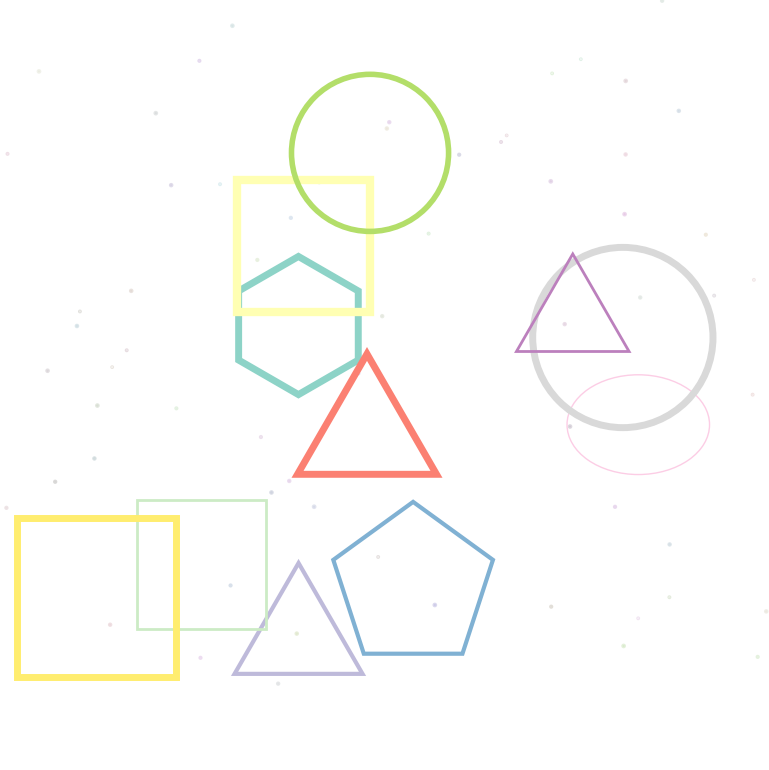[{"shape": "hexagon", "thickness": 2.5, "radius": 0.45, "center": [0.388, 0.577]}, {"shape": "square", "thickness": 3, "radius": 0.43, "center": [0.394, 0.681]}, {"shape": "triangle", "thickness": 1.5, "radius": 0.48, "center": [0.388, 0.173]}, {"shape": "triangle", "thickness": 2.5, "radius": 0.52, "center": [0.477, 0.436]}, {"shape": "pentagon", "thickness": 1.5, "radius": 0.54, "center": [0.537, 0.239]}, {"shape": "circle", "thickness": 2, "radius": 0.51, "center": [0.481, 0.801]}, {"shape": "oval", "thickness": 0.5, "radius": 0.46, "center": [0.829, 0.448]}, {"shape": "circle", "thickness": 2.5, "radius": 0.59, "center": [0.809, 0.562]}, {"shape": "triangle", "thickness": 1, "radius": 0.42, "center": [0.744, 0.586]}, {"shape": "square", "thickness": 1, "radius": 0.42, "center": [0.262, 0.267]}, {"shape": "square", "thickness": 2.5, "radius": 0.51, "center": [0.126, 0.224]}]